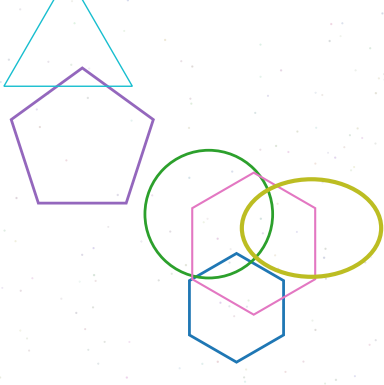[{"shape": "hexagon", "thickness": 2, "radius": 0.71, "center": [0.614, 0.2]}, {"shape": "circle", "thickness": 2, "radius": 0.83, "center": [0.542, 0.444]}, {"shape": "pentagon", "thickness": 2, "radius": 0.97, "center": [0.214, 0.629]}, {"shape": "hexagon", "thickness": 1.5, "radius": 0.92, "center": [0.659, 0.367]}, {"shape": "oval", "thickness": 3, "radius": 0.9, "center": [0.809, 0.408]}, {"shape": "triangle", "thickness": 1, "radius": 0.96, "center": [0.177, 0.872]}]